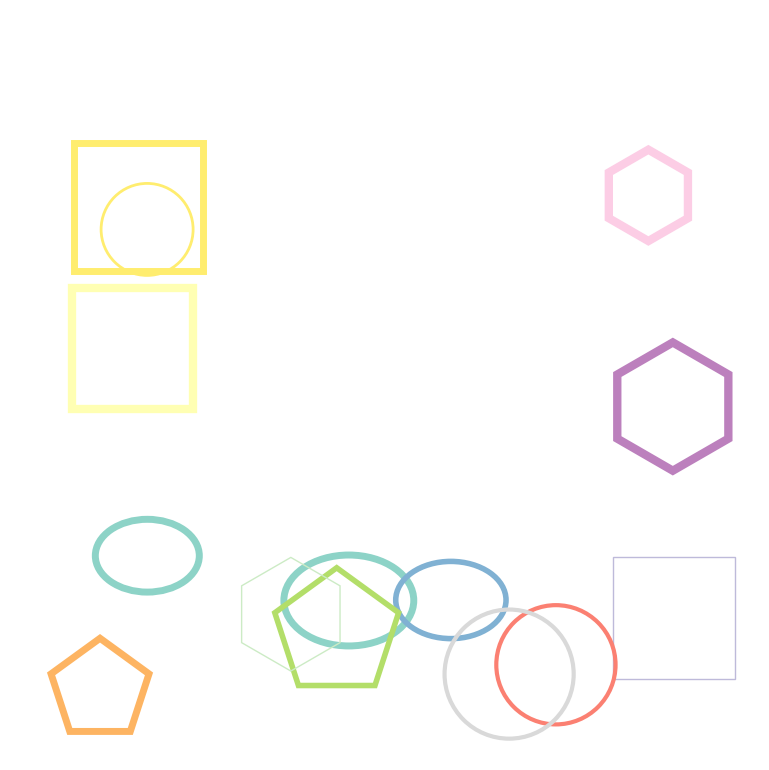[{"shape": "oval", "thickness": 2.5, "radius": 0.42, "center": [0.453, 0.22]}, {"shape": "oval", "thickness": 2.5, "radius": 0.34, "center": [0.191, 0.278]}, {"shape": "square", "thickness": 3, "radius": 0.39, "center": [0.173, 0.548]}, {"shape": "square", "thickness": 0.5, "radius": 0.4, "center": [0.875, 0.197]}, {"shape": "circle", "thickness": 1.5, "radius": 0.39, "center": [0.722, 0.137]}, {"shape": "oval", "thickness": 2, "radius": 0.36, "center": [0.586, 0.221]}, {"shape": "pentagon", "thickness": 2.5, "radius": 0.33, "center": [0.13, 0.104]}, {"shape": "pentagon", "thickness": 2, "radius": 0.42, "center": [0.437, 0.178]}, {"shape": "hexagon", "thickness": 3, "radius": 0.3, "center": [0.842, 0.746]}, {"shape": "circle", "thickness": 1.5, "radius": 0.42, "center": [0.661, 0.125]}, {"shape": "hexagon", "thickness": 3, "radius": 0.42, "center": [0.874, 0.472]}, {"shape": "hexagon", "thickness": 0.5, "radius": 0.37, "center": [0.378, 0.202]}, {"shape": "circle", "thickness": 1, "radius": 0.3, "center": [0.191, 0.702]}, {"shape": "square", "thickness": 2.5, "radius": 0.42, "center": [0.18, 0.731]}]